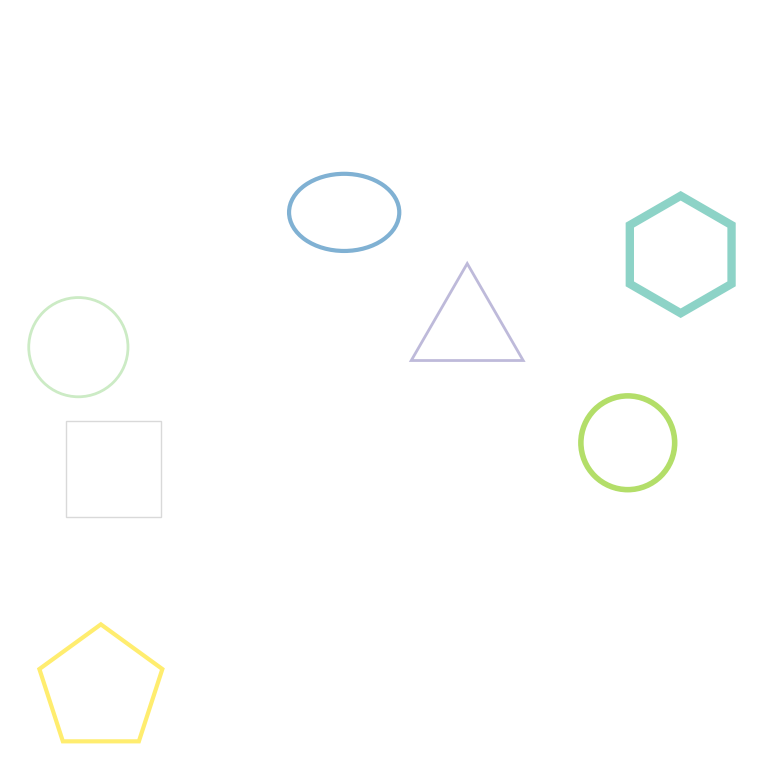[{"shape": "hexagon", "thickness": 3, "radius": 0.38, "center": [0.884, 0.669]}, {"shape": "triangle", "thickness": 1, "radius": 0.42, "center": [0.607, 0.574]}, {"shape": "oval", "thickness": 1.5, "radius": 0.36, "center": [0.447, 0.724]}, {"shape": "circle", "thickness": 2, "radius": 0.3, "center": [0.815, 0.425]}, {"shape": "square", "thickness": 0.5, "radius": 0.31, "center": [0.147, 0.391]}, {"shape": "circle", "thickness": 1, "radius": 0.32, "center": [0.102, 0.549]}, {"shape": "pentagon", "thickness": 1.5, "radius": 0.42, "center": [0.131, 0.105]}]